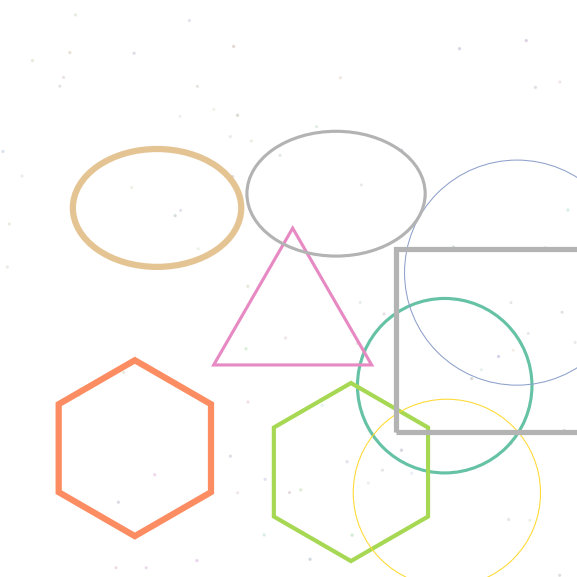[{"shape": "circle", "thickness": 1.5, "radius": 0.76, "center": [0.77, 0.331]}, {"shape": "hexagon", "thickness": 3, "radius": 0.76, "center": [0.233, 0.223]}, {"shape": "circle", "thickness": 0.5, "radius": 0.97, "center": [0.895, 0.527]}, {"shape": "triangle", "thickness": 1.5, "radius": 0.79, "center": [0.507, 0.446]}, {"shape": "hexagon", "thickness": 2, "radius": 0.77, "center": [0.608, 0.182]}, {"shape": "circle", "thickness": 0.5, "radius": 0.81, "center": [0.774, 0.146]}, {"shape": "oval", "thickness": 3, "radius": 0.73, "center": [0.272, 0.639]}, {"shape": "square", "thickness": 2.5, "radius": 0.79, "center": [0.844, 0.409]}, {"shape": "oval", "thickness": 1.5, "radius": 0.77, "center": [0.582, 0.664]}]